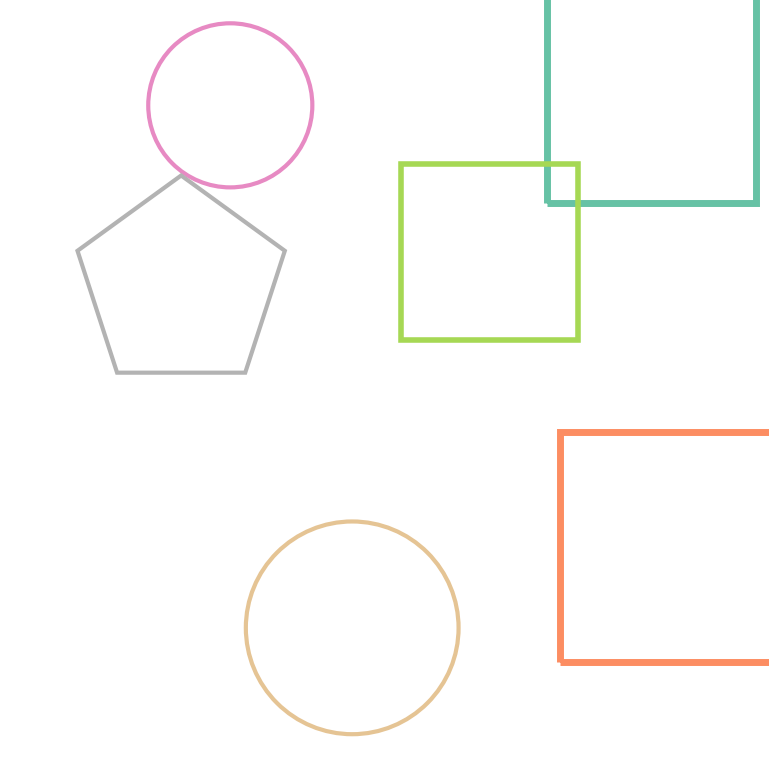[{"shape": "square", "thickness": 2.5, "radius": 0.68, "center": [0.846, 0.872]}, {"shape": "square", "thickness": 2.5, "radius": 0.75, "center": [0.877, 0.289]}, {"shape": "circle", "thickness": 1.5, "radius": 0.53, "center": [0.299, 0.863]}, {"shape": "square", "thickness": 2, "radius": 0.57, "center": [0.636, 0.673]}, {"shape": "circle", "thickness": 1.5, "radius": 0.69, "center": [0.457, 0.185]}, {"shape": "pentagon", "thickness": 1.5, "radius": 0.71, "center": [0.235, 0.631]}]